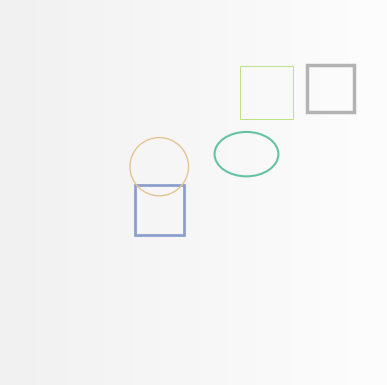[{"shape": "oval", "thickness": 1.5, "radius": 0.41, "center": [0.636, 0.6]}, {"shape": "square", "thickness": 2, "radius": 0.32, "center": [0.412, 0.454]}, {"shape": "square", "thickness": 0.5, "radius": 0.34, "center": [0.687, 0.759]}, {"shape": "circle", "thickness": 1, "radius": 0.38, "center": [0.411, 0.567]}, {"shape": "square", "thickness": 2.5, "radius": 0.3, "center": [0.853, 0.77]}]